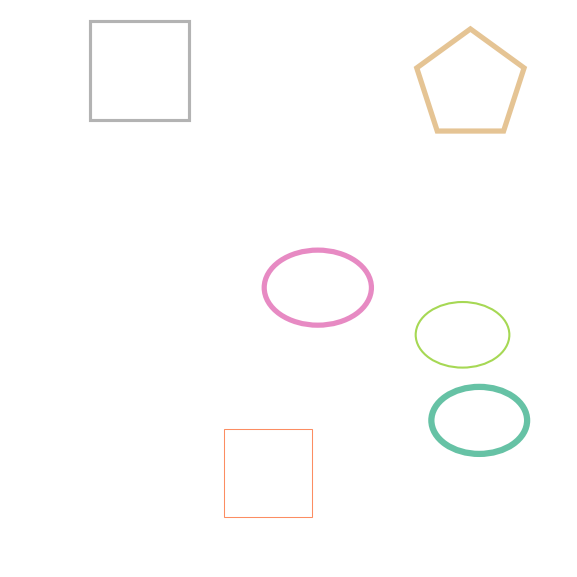[{"shape": "oval", "thickness": 3, "radius": 0.41, "center": [0.83, 0.271]}, {"shape": "square", "thickness": 0.5, "radius": 0.38, "center": [0.464, 0.18]}, {"shape": "oval", "thickness": 2.5, "radius": 0.46, "center": [0.55, 0.501]}, {"shape": "oval", "thickness": 1, "radius": 0.41, "center": [0.801, 0.419]}, {"shape": "pentagon", "thickness": 2.5, "radius": 0.49, "center": [0.815, 0.851]}, {"shape": "square", "thickness": 1.5, "radius": 0.43, "center": [0.241, 0.877]}]